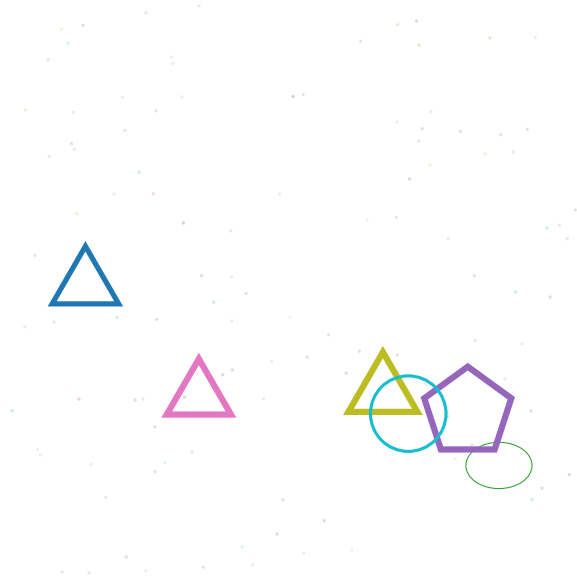[{"shape": "triangle", "thickness": 2.5, "radius": 0.33, "center": [0.148, 0.506]}, {"shape": "oval", "thickness": 0.5, "radius": 0.29, "center": [0.864, 0.193]}, {"shape": "pentagon", "thickness": 3, "radius": 0.4, "center": [0.81, 0.285]}, {"shape": "triangle", "thickness": 3, "radius": 0.32, "center": [0.344, 0.313]}, {"shape": "triangle", "thickness": 3, "radius": 0.34, "center": [0.663, 0.32]}, {"shape": "circle", "thickness": 1.5, "radius": 0.33, "center": [0.707, 0.283]}]